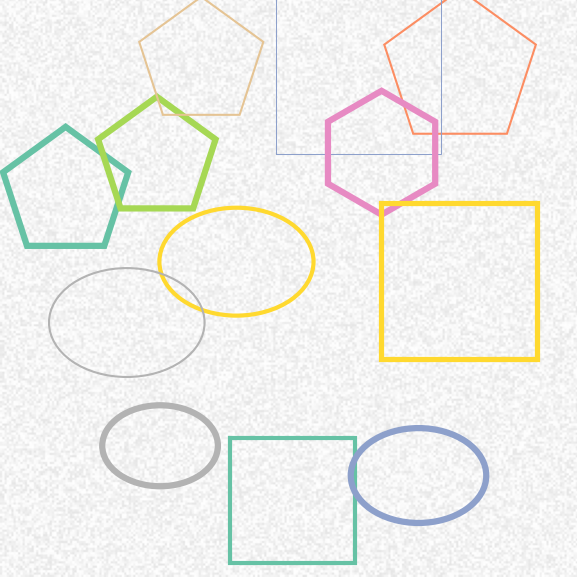[{"shape": "pentagon", "thickness": 3, "radius": 0.57, "center": [0.114, 0.666]}, {"shape": "square", "thickness": 2, "radius": 0.54, "center": [0.506, 0.132]}, {"shape": "pentagon", "thickness": 1, "radius": 0.69, "center": [0.797, 0.879]}, {"shape": "oval", "thickness": 3, "radius": 0.59, "center": [0.725, 0.176]}, {"shape": "square", "thickness": 0.5, "radius": 0.71, "center": [0.621, 0.875]}, {"shape": "hexagon", "thickness": 3, "radius": 0.54, "center": [0.661, 0.735]}, {"shape": "pentagon", "thickness": 3, "radius": 0.53, "center": [0.272, 0.725]}, {"shape": "oval", "thickness": 2, "radius": 0.67, "center": [0.409, 0.546]}, {"shape": "square", "thickness": 2.5, "radius": 0.67, "center": [0.795, 0.513]}, {"shape": "pentagon", "thickness": 1, "radius": 0.56, "center": [0.349, 0.892]}, {"shape": "oval", "thickness": 3, "radius": 0.5, "center": [0.277, 0.227]}, {"shape": "oval", "thickness": 1, "radius": 0.67, "center": [0.22, 0.441]}]